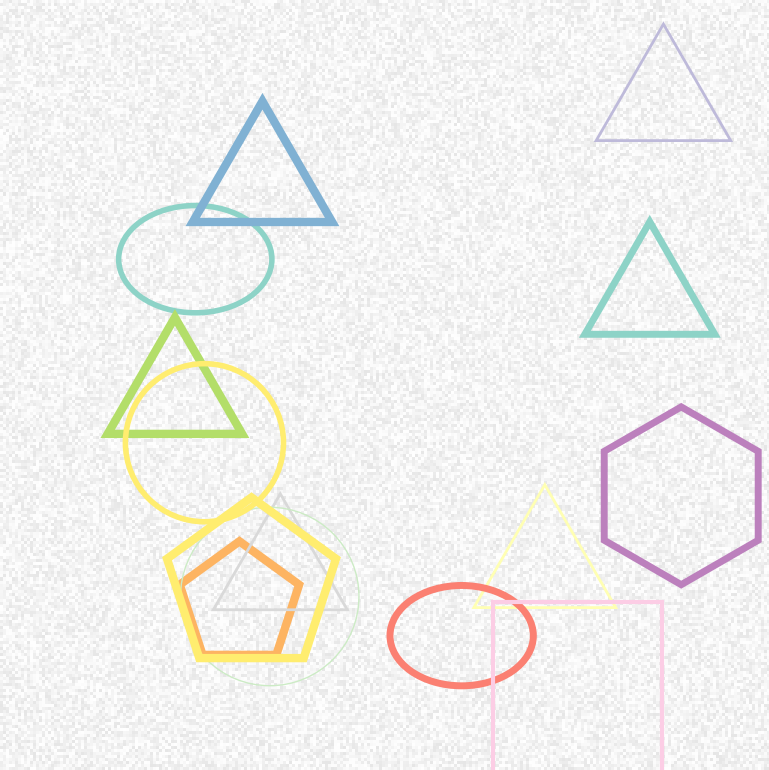[{"shape": "triangle", "thickness": 2.5, "radius": 0.49, "center": [0.844, 0.615]}, {"shape": "oval", "thickness": 2, "radius": 0.5, "center": [0.254, 0.663]}, {"shape": "triangle", "thickness": 1, "radius": 0.53, "center": [0.708, 0.264]}, {"shape": "triangle", "thickness": 1, "radius": 0.5, "center": [0.862, 0.868]}, {"shape": "oval", "thickness": 2.5, "radius": 0.47, "center": [0.6, 0.174]}, {"shape": "triangle", "thickness": 3, "radius": 0.52, "center": [0.341, 0.764]}, {"shape": "pentagon", "thickness": 3, "radius": 0.41, "center": [0.311, 0.215]}, {"shape": "triangle", "thickness": 3, "radius": 0.5, "center": [0.227, 0.487]}, {"shape": "square", "thickness": 1.5, "radius": 0.55, "center": [0.75, 0.108]}, {"shape": "triangle", "thickness": 1, "radius": 0.5, "center": [0.364, 0.258]}, {"shape": "hexagon", "thickness": 2.5, "radius": 0.58, "center": [0.885, 0.356]}, {"shape": "circle", "thickness": 0.5, "radius": 0.58, "center": [0.35, 0.225]}, {"shape": "circle", "thickness": 2, "radius": 0.51, "center": [0.266, 0.425]}, {"shape": "pentagon", "thickness": 3, "radius": 0.58, "center": [0.327, 0.239]}]